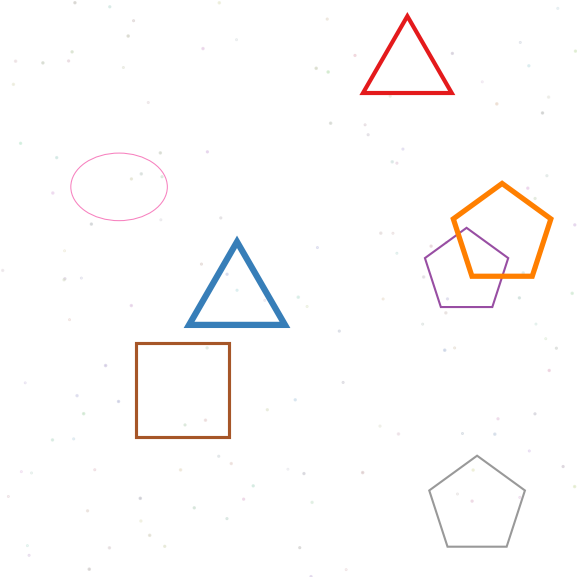[{"shape": "triangle", "thickness": 2, "radius": 0.44, "center": [0.705, 0.882]}, {"shape": "triangle", "thickness": 3, "radius": 0.48, "center": [0.41, 0.484]}, {"shape": "pentagon", "thickness": 1, "radius": 0.38, "center": [0.808, 0.529]}, {"shape": "pentagon", "thickness": 2.5, "radius": 0.44, "center": [0.869, 0.593]}, {"shape": "square", "thickness": 1.5, "radius": 0.4, "center": [0.316, 0.324]}, {"shape": "oval", "thickness": 0.5, "radius": 0.42, "center": [0.206, 0.676]}, {"shape": "pentagon", "thickness": 1, "radius": 0.44, "center": [0.826, 0.123]}]